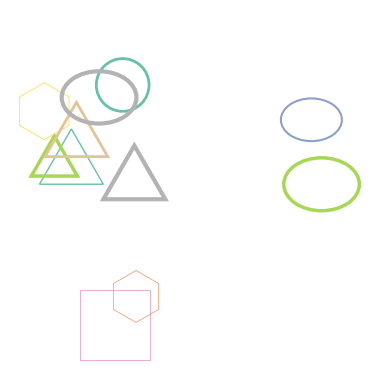[{"shape": "circle", "thickness": 2, "radius": 0.34, "center": [0.319, 0.779]}, {"shape": "triangle", "thickness": 1, "radius": 0.48, "center": [0.185, 0.569]}, {"shape": "hexagon", "thickness": 0.5, "radius": 0.34, "center": [0.353, 0.23]}, {"shape": "oval", "thickness": 1.5, "radius": 0.4, "center": [0.809, 0.689]}, {"shape": "square", "thickness": 0.5, "radius": 0.45, "center": [0.299, 0.156]}, {"shape": "triangle", "thickness": 2.5, "radius": 0.35, "center": [0.141, 0.577]}, {"shape": "oval", "thickness": 2.5, "radius": 0.49, "center": [0.835, 0.521]}, {"shape": "hexagon", "thickness": 0.5, "radius": 0.37, "center": [0.115, 0.711]}, {"shape": "triangle", "thickness": 2, "radius": 0.47, "center": [0.198, 0.64]}, {"shape": "oval", "thickness": 3, "radius": 0.49, "center": [0.257, 0.747]}, {"shape": "triangle", "thickness": 3, "radius": 0.46, "center": [0.349, 0.529]}]